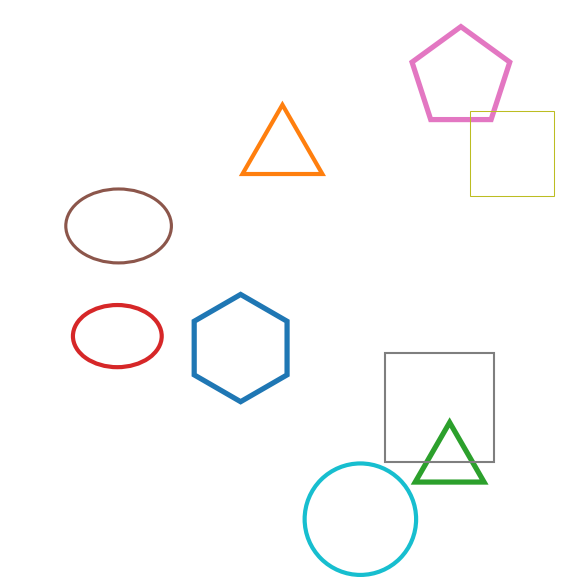[{"shape": "hexagon", "thickness": 2.5, "radius": 0.46, "center": [0.417, 0.396]}, {"shape": "triangle", "thickness": 2, "radius": 0.4, "center": [0.489, 0.738]}, {"shape": "triangle", "thickness": 2.5, "radius": 0.34, "center": [0.779, 0.199]}, {"shape": "oval", "thickness": 2, "radius": 0.38, "center": [0.203, 0.417]}, {"shape": "oval", "thickness": 1.5, "radius": 0.46, "center": [0.205, 0.608]}, {"shape": "pentagon", "thickness": 2.5, "radius": 0.44, "center": [0.798, 0.864]}, {"shape": "square", "thickness": 1, "radius": 0.47, "center": [0.761, 0.294]}, {"shape": "square", "thickness": 0.5, "radius": 0.37, "center": [0.887, 0.733]}, {"shape": "circle", "thickness": 2, "radius": 0.48, "center": [0.624, 0.1]}]